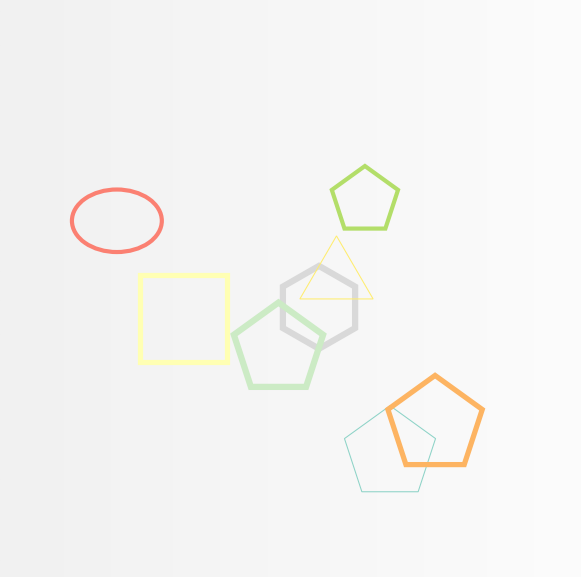[{"shape": "pentagon", "thickness": 0.5, "radius": 0.41, "center": [0.671, 0.214]}, {"shape": "square", "thickness": 2.5, "radius": 0.37, "center": [0.316, 0.447]}, {"shape": "oval", "thickness": 2, "radius": 0.39, "center": [0.201, 0.617]}, {"shape": "pentagon", "thickness": 2.5, "radius": 0.43, "center": [0.749, 0.264]}, {"shape": "pentagon", "thickness": 2, "radius": 0.3, "center": [0.628, 0.652]}, {"shape": "hexagon", "thickness": 3, "radius": 0.36, "center": [0.549, 0.467]}, {"shape": "pentagon", "thickness": 3, "radius": 0.4, "center": [0.479, 0.394]}, {"shape": "triangle", "thickness": 0.5, "radius": 0.36, "center": [0.579, 0.518]}]